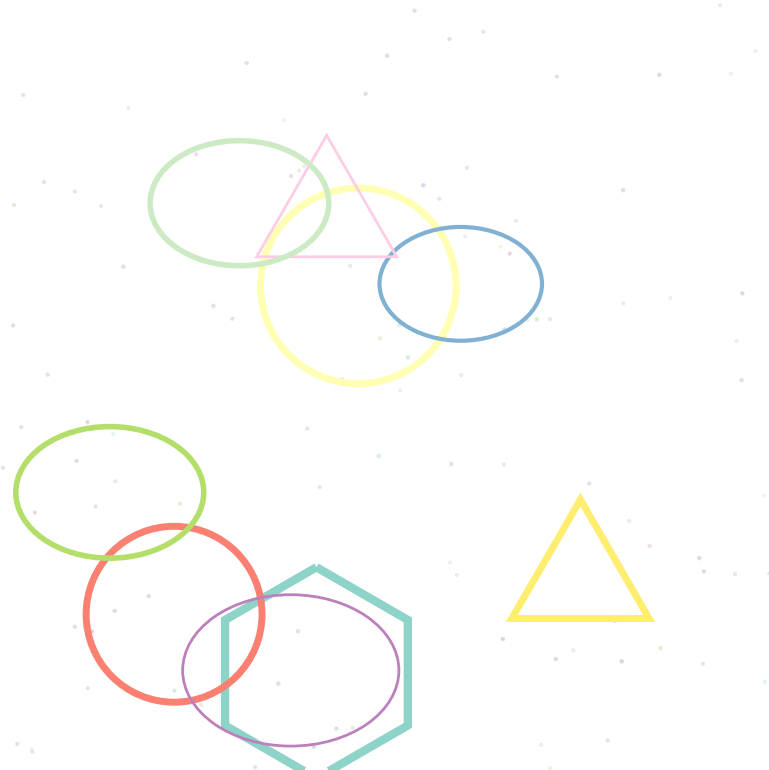[{"shape": "hexagon", "thickness": 3, "radius": 0.69, "center": [0.411, 0.126]}, {"shape": "circle", "thickness": 2.5, "radius": 0.64, "center": [0.465, 0.629]}, {"shape": "circle", "thickness": 2.5, "radius": 0.57, "center": [0.226, 0.202]}, {"shape": "oval", "thickness": 1.5, "radius": 0.53, "center": [0.598, 0.631]}, {"shape": "oval", "thickness": 2, "radius": 0.61, "center": [0.143, 0.361]}, {"shape": "triangle", "thickness": 1, "radius": 0.53, "center": [0.424, 0.719]}, {"shape": "oval", "thickness": 1, "radius": 0.7, "center": [0.378, 0.129]}, {"shape": "oval", "thickness": 2, "radius": 0.58, "center": [0.311, 0.736]}, {"shape": "triangle", "thickness": 2.5, "radius": 0.51, "center": [0.754, 0.248]}]